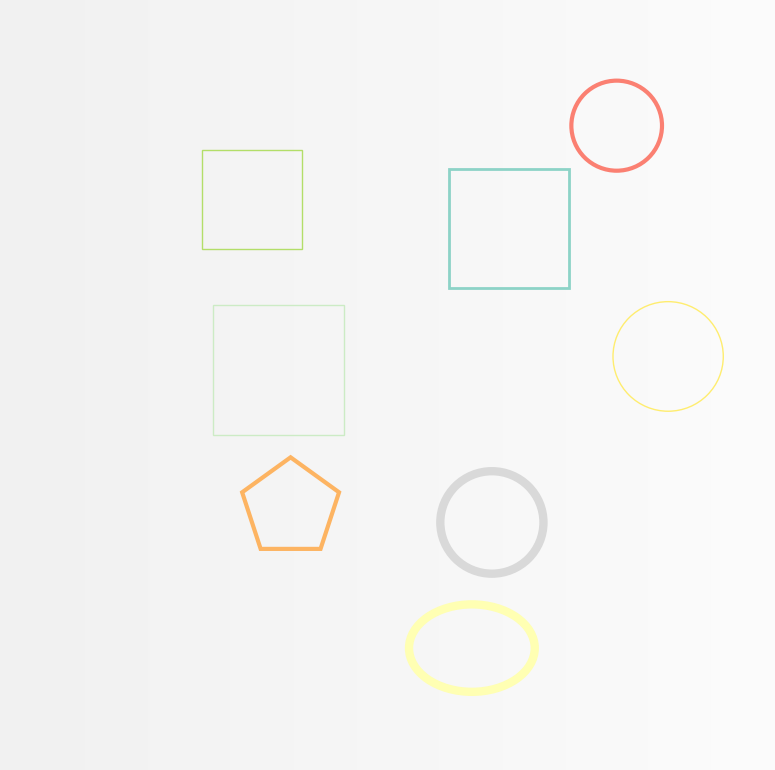[{"shape": "square", "thickness": 1, "radius": 0.39, "center": [0.657, 0.703]}, {"shape": "oval", "thickness": 3, "radius": 0.41, "center": [0.609, 0.158]}, {"shape": "circle", "thickness": 1.5, "radius": 0.29, "center": [0.796, 0.837]}, {"shape": "pentagon", "thickness": 1.5, "radius": 0.33, "center": [0.375, 0.34]}, {"shape": "square", "thickness": 0.5, "radius": 0.32, "center": [0.325, 0.741]}, {"shape": "circle", "thickness": 3, "radius": 0.33, "center": [0.635, 0.322]}, {"shape": "square", "thickness": 0.5, "radius": 0.42, "center": [0.36, 0.52]}, {"shape": "circle", "thickness": 0.5, "radius": 0.36, "center": [0.862, 0.537]}]